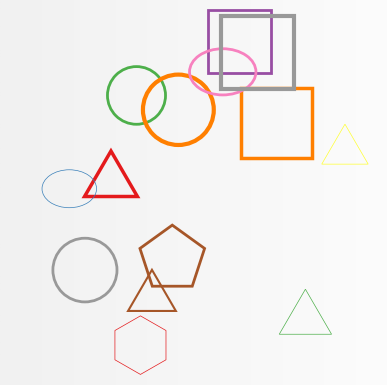[{"shape": "hexagon", "thickness": 0.5, "radius": 0.38, "center": [0.362, 0.104]}, {"shape": "triangle", "thickness": 2.5, "radius": 0.39, "center": [0.286, 0.529]}, {"shape": "oval", "thickness": 0.5, "radius": 0.35, "center": [0.179, 0.51]}, {"shape": "triangle", "thickness": 0.5, "radius": 0.39, "center": [0.788, 0.171]}, {"shape": "circle", "thickness": 2, "radius": 0.37, "center": [0.352, 0.752]}, {"shape": "square", "thickness": 2, "radius": 0.41, "center": [0.618, 0.892]}, {"shape": "circle", "thickness": 3, "radius": 0.46, "center": [0.46, 0.715]}, {"shape": "square", "thickness": 2.5, "radius": 0.46, "center": [0.713, 0.681]}, {"shape": "triangle", "thickness": 0.5, "radius": 0.35, "center": [0.89, 0.608]}, {"shape": "triangle", "thickness": 1.5, "radius": 0.36, "center": [0.392, 0.228]}, {"shape": "pentagon", "thickness": 2, "radius": 0.44, "center": [0.445, 0.328]}, {"shape": "oval", "thickness": 2, "radius": 0.43, "center": [0.575, 0.813]}, {"shape": "circle", "thickness": 2, "radius": 0.41, "center": [0.219, 0.299]}, {"shape": "square", "thickness": 3, "radius": 0.47, "center": [0.664, 0.864]}]